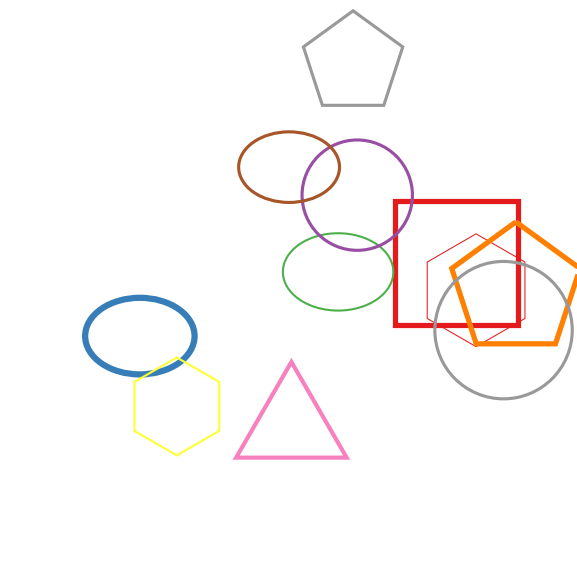[{"shape": "square", "thickness": 2.5, "radius": 0.54, "center": [0.791, 0.544]}, {"shape": "hexagon", "thickness": 0.5, "radius": 0.49, "center": [0.824, 0.497]}, {"shape": "oval", "thickness": 3, "radius": 0.47, "center": [0.242, 0.417]}, {"shape": "oval", "thickness": 1, "radius": 0.48, "center": [0.585, 0.528]}, {"shape": "circle", "thickness": 1.5, "radius": 0.48, "center": [0.619, 0.661]}, {"shape": "pentagon", "thickness": 2.5, "radius": 0.58, "center": [0.893, 0.498]}, {"shape": "hexagon", "thickness": 1, "radius": 0.42, "center": [0.306, 0.295]}, {"shape": "oval", "thickness": 1.5, "radius": 0.44, "center": [0.501, 0.71]}, {"shape": "triangle", "thickness": 2, "radius": 0.55, "center": [0.505, 0.262]}, {"shape": "circle", "thickness": 1.5, "radius": 0.59, "center": [0.872, 0.427]}, {"shape": "pentagon", "thickness": 1.5, "radius": 0.45, "center": [0.611, 0.89]}]